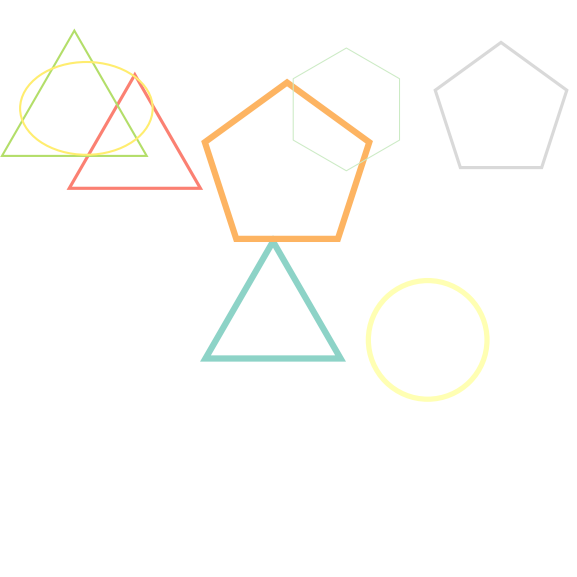[{"shape": "triangle", "thickness": 3, "radius": 0.68, "center": [0.473, 0.446]}, {"shape": "circle", "thickness": 2.5, "radius": 0.51, "center": [0.741, 0.411]}, {"shape": "triangle", "thickness": 1.5, "radius": 0.66, "center": [0.233, 0.739]}, {"shape": "pentagon", "thickness": 3, "radius": 0.75, "center": [0.497, 0.707]}, {"shape": "triangle", "thickness": 1, "radius": 0.72, "center": [0.129, 0.801]}, {"shape": "pentagon", "thickness": 1.5, "radius": 0.6, "center": [0.868, 0.806]}, {"shape": "hexagon", "thickness": 0.5, "radius": 0.53, "center": [0.6, 0.81]}, {"shape": "oval", "thickness": 1, "radius": 0.57, "center": [0.15, 0.811]}]